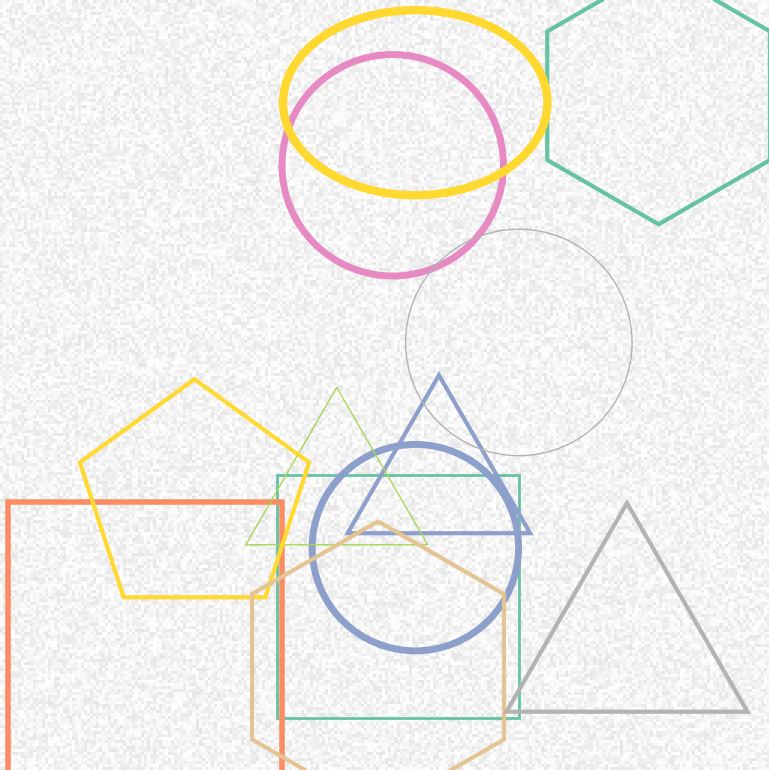[{"shape": "hexagon", "thickness": 1.5, "radius": 0.83, "center": [0.855, 0.876]}, {"shape": "square", "thickness": 1, "radius": 0.79, "center": [0.517, 0.225]}, {"shape": "square", "thickness": 2, "radius": 0.89, "center": [0.188, 0.169]}, {"shape": "circle", "thickness": 2.5, "radius": 0.67, "center": [0.539, 0.289]}, {"shape": "triangle", "thickness": 1.5, "radius": 0.68, "center": [0.57, 0.376]}, {"shape": "circle", "thickness": 2.5, "radius": 0.72, "center": [0.51, 0.785]}, {"shape": "triangle", "thickness": 0.5, "radius": 0.68, "center": [0.437, 0.361]}, {"shape": "oval", "thickness": 3, "radius": 0.86, "center": [0.539, 0.867]}, {"shape": "pentagon", "thickness": 1.5, "radius": 0.78, "center": [0.253, 0.351]}, {"shape": "hexagon", "thickness": 1.5, "radius": 0.94, "center": [0.491, 0.134]}, {"shape": "triangle", "thickness": 1.5, "radius": 0.9, "center": [0.814, 0.166]}, {"shape": "circle", "thickness": 0.5, "radius": 0.74, "center": [0.674, 0.555]}]